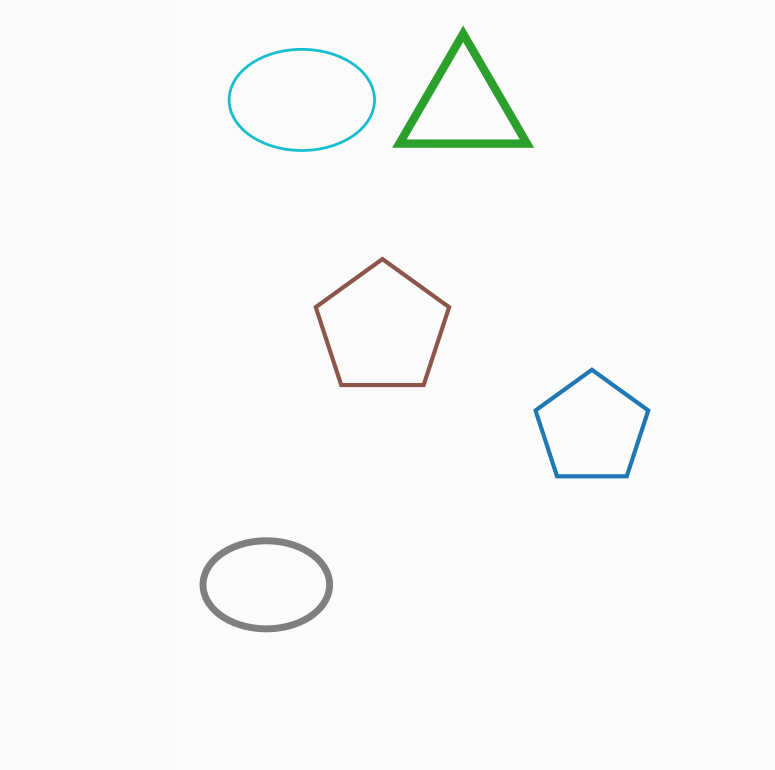[{"shape": "pentagon", "thickness": 1.5, "radius": 0.38, "center": [0.764, 0.443]}, {"shape": "triangle", "thickness": 3, "radius": 0.48, "center": [0.598, 0.861]}, {"shape": "pentagon", "thickness": 1.5, "radius": 0.45, "center": [0.493, 0.573]}, {"shape": "oval", "thickness": 2.5, "radius": 0.41, "center": [0.344, 0.241]}, {"shape": "oval", "thickness": 1, "radius": 0.47, "center": [0.389, 0.87]}]